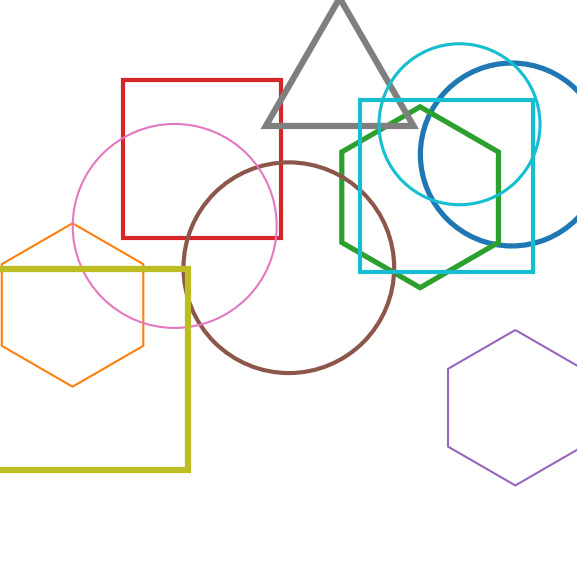[{"shape": "circle", "thickness": 2.5, "radius": 0.79, "center": [0.886, 0.732]}, {"shape": "hexagon", "thickness": 1, "radius": 0.71, "center": [0.126, 0.471]}, {"shape": "hexagon", "thickness": 2.5, "radius": 0.78, "center": [0.727, 0.658]}, {"shape": "square", "thickness": 2, "radius": 0.68, "center": [0.35, 0.724]}, {"shape": "hexagon", "thickness": 1, "radius": 0.67, "center": [0.892, 0.293]}, {"shape": "circle", "thickness": 2, "radius": 0.91, "center": [0.5, 0.536]}, {"shape": "circle", "thickness": 1, "radius": 0.88, "center": [0.303, 0.608]}, {"shape": "triangle", "thickness": 3, "radius": 0.74, "center": [0.588, 0.855]}, {"shape": "square", "thickness": 3, "radius": 0.87, "center": [0.152, 0.359]}, {"shape": "square", "thickness": 2, "radius": 0.75, "center": [0.773, 0.677]}, {"shape": "circle", "thickness": 1.5, "radius": 0.7, "center": [0.796, 0.784]}]